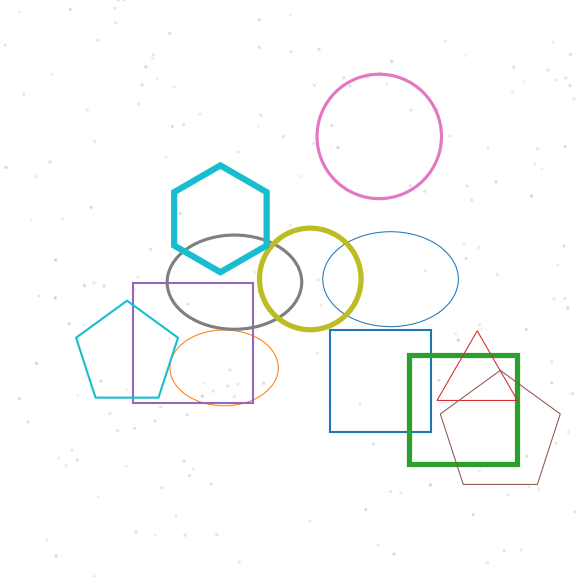[{"shape": "square", "thickness": 1, "radius": 0.44, "center": [0.659, 0.34]}, {"shape": "oval", "thickness": 0.5, "radius": 0.59, "center": [0.676, 0.516]}, {"shape": "oval", "thickness": 0.5, "radius": 0.47, "center": [0.388, 0.362]}, {"shape": "square", "thickness": 2.5, "radius": 0.47, "center": [0.802, 0.289]}, {"shape": "triangle", "thickness": 0.5, "radius": 0.4, "center": [0.826, 0.346]}, {"shape": "square", "thickness": 1, "radius": 0.52, "center": [0.334, 0.405]}, {"shape": "pentagon", "thickness": 0.5, "radius": 0.55, "center": [0.866, 0.249]}, {"shape": "circle", "thickness": 1.5, "radius": 0.54, "center": [0.657, 0.763]}, {"shape": "oval", "thickness": 1.5, "radius": 0.58, "center": [0.406, 0.511]}, {"shape": "circle", "thickness": 2.5, "radius": 0.44, "center": [0.537, 0.516]}, {"shape": "hexagon", "thickness": 3, "radius": 0.46, "center": [0.382, 0.62]}, {"shape": "pentagon", "thickness": 1, "radius": 0.46, "center": [0.22, 0.386]}]